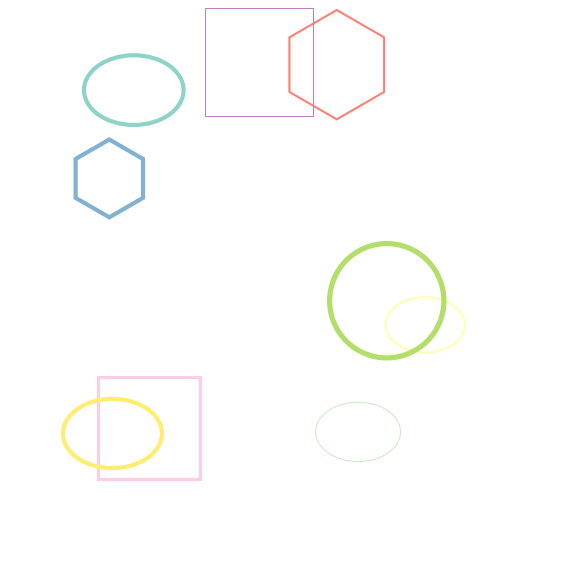[{"shape": "oval", "thickness": 2, "radius": 0.43, "center": [0.232, 0.843]}, {"shape": "oval", "thickness": 1, "radius": 0.34, "center": [0.736, 0.437]}, {"shape": "hexagon", "thickness": 1, "radius": 0.47, "center": [0.583, 0.887]}, {"shape": "hexagon", "thickness": 2, "radius": 0.34, "center": [0.189, 0.69]}, {"shape": "circle", "thickness": 2.5, "radius": 0.49, "center": [0.67, 0.478]}, {"shape": "square", "thickness": 1.5, "radius": 0.44, "center": [0.258, 0.258]}, {"shape": "square", "thickness": 0.5, "radius": 0.47, "center": [0.449, 0.892]}, {"shape": "oval", "thickness": 0.5, "radius": 0.37, "center": [0.62, 0.251]}, {"shape": "oval", "thickness": 2, "radius": 0.43, "center": [0.195, 0.249]}]